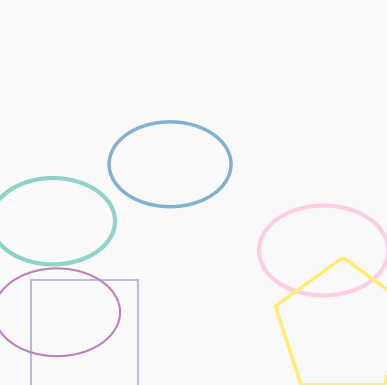[{"shape": "oval", "thickness": 3, "radius": 0.8, "center": [0.137, 0.425]}, {"shape": "square", "thickness": 1.5, "radius": 0.69, "center": [0.219, 0.136]}, {"shape": "oval", "thickness": 2.5, "radius": 0.79, "center": [0.439, 0.573]}, {"shape": "oval", "thickness": 3, "radius": 0.83, "center": [0.835, 0.349]}, {"shape": "oval", "thickness": 1.5, "radius": 0.81, "center": [0.147, 0.189]}, {"shape": "pentagon", "thickness": 2.5, "radius": 0.91, "center": [0.885, 0.148]}]